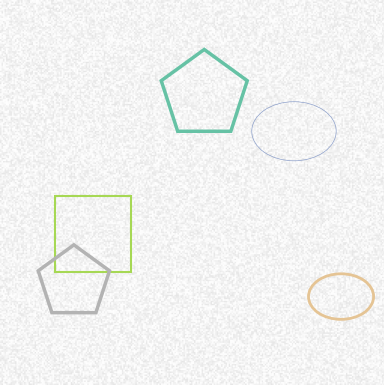[{"shape": "pentagon", "thickness": 2.5, "radius": 0.59, "center": [0.531, 0.754]}, {"shape": "oval", "thickness": 0.5, "radius": 0.55, "center": [0.764, 0.659]}, {"shape": "square", "thickness": 1.5, "radius": 0.49, "center": [0.242, 0.392]}, {"shape": "oval", "thickness": 2, "radius": 0.42, "center": [0.886, 0.23]}, {"shape": "pentagon", "thickness": 2.5, "radius": 0.49, "center": [0.192, 0.267]}]